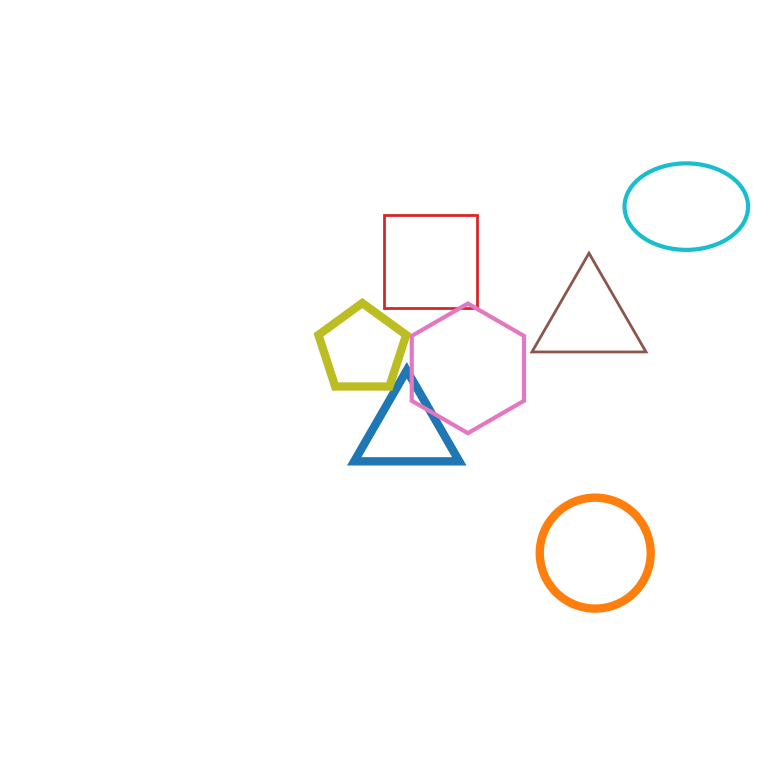[{"shape": "triangle", "thickness": 3, "radius": 0.39, "center": [0.528, 0.44]}, {"shape": "circle", "thickness": 3, "radius": 0.36, "center": [0.773, 0.282]}, {"shape": "square", "thickness": 1, "radius": 0.3, "center": [0.559, 0.66]}, {"shape": "triangle", "thickness": 1, "radius": 0.43, "center": [0.765, 0.586]}, {"shape": "hexagon", "thickness": 1.5, "radius": 0.42, "center": [0.608, 0.522]}, {"shape": "pentagon", "thickness": 3, "radius": 0.3, "center": [0.471, 0.547]}, {"shape": "oval", "thickness": 1.5, "radius": 0.4, "center": [0.891, 0.732]}]